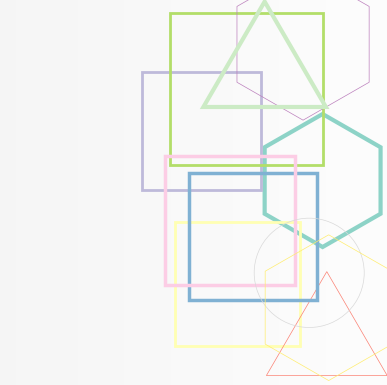[{"shape": "hexagon", "thickness": 3, "radius": 0.86, "center": [0.833, 0.531]}, {"shape": "square", "thickness": 2, "radius": 0.8, "center": [0.614, 0.261]}, {"shape": "square", "thickness": 2, "radius": 0.77, "center": [0.52, 0.66]}, {"shape": "triangle", "thickness": 0.5, "radius": 0.9, "center": [0.843, 0.115]}, {"shape": "square", "thickness": 2.5, "radius": 0.83, "center": [0.653, 0.386]}, {"shape": "square", "thickness": 2, "radius": 0.99, "center": [0.637, 0.769]}, {"shape": "square", "thickness": 2.5, "radius": 0.84, "center": [0.593, 0.427]}, {"shape": "circle", "thickness": 0.5, "radius": 0.71, "center": [0.798, 0.291]}, {"shape": "hexagon", "thickness": 0.5, "radius": 0.98, "center": [0.782, 0.885]}, {"shape": "triangle", "thickness": 3, "radius": 0.91, "center": [0.683, 0.813]}, {"shape": "hexagon", "thickness": 0.5, "radius": 0.95, "center": [0.848, 0.201]}]